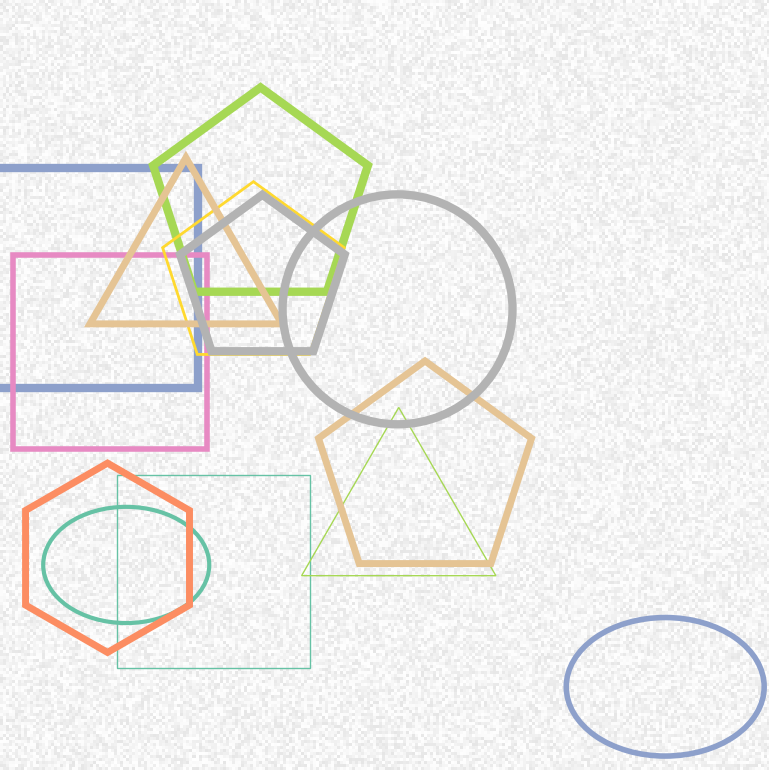[{"shape": "square", "thickness": 0.5, "radius": 0.63, "center": [0.278, 0.258]}, {"shape": "oval", "thickness": 1.5, "radius": 0.54, "center": [0.164, 0.266]}, {"shape": "hexagon", "thickness": 2.5, "radius": 0.61, "center": [0.14, 0.276]}, {"shape": "oval", "thickness": 2, "radius": 0.64, "center": [0.864, 0.108]}, {"shape": "square", "thickness": 3, "radius": 0.71, "center": [0.114, 0.639]}, {"shape": "square", "thickness": 2, "radius": 0.63, "center": [0.143, 0.543]}, {"shape": "triangle", "thickness": 0.5, "radius": 0.73, "center": [0.518, 0.325]}, {"shape": "pentagon", "thickness": 3, "radius": 0.73, "center": [0.338, 0.74]}, {"shape": "pentagon", "thickness": 1, "radius": 0.62, "center": [0.329, 0.64]}, {"shape": "triangle", "thickness": 2.5, "radius": 0.72, "center": [0.241, 0.651]}, {"shape": "pentagon", "thickness": 2.5, "radius": 0.73, "center": [0.552, 0.386]}, {"shape": "circle", "thickness": 3, "radius": 0.75, "center": [0.516, 0.598]}, {"shape": "pentagon", "thickness": 3, "radius": 0.56, "center": [0.341, 0.635]}]